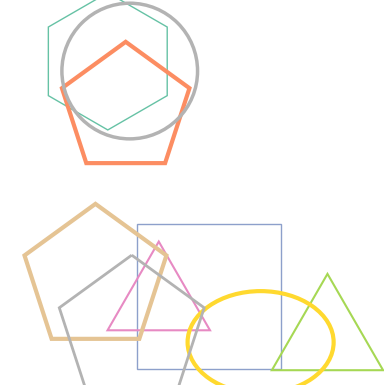[{"shape": "hexagon", "thickness": 1, "radius": 0.89, "center": [0.28, 0.841]}, {"shape": "pentagon", "thickness": 3, "radius": 0.87, "center": [0.326, 0.717]}, {"shape": "square", "thickness": 1, "radius": 0.94, "center": [0.543, 0.23]}, {"shape": "triangle", "thickness": 1.5, "radius": 0.77, "center": [0.412, 0.219]}, {"shape": "triangle", "thickness": 1.5, "radius": 0.83, "center": [0.851, 0.122]}, {"shape": "oval", "thickness": 3, "radius": 0.95, "center": [0.677, 0.111]}, {"shape": "pentagon", "thickness": 3, "radius": 0.97, "center": [0.248, 0.277]}, {"shape": "circle", "thickness": 2.5, "radius": 0.88, "center": [0.337, 0.815]}, {"shape": "pentagon", "thickness": 2, "radius": 0.99, "center": [0.342, 0.139]}]